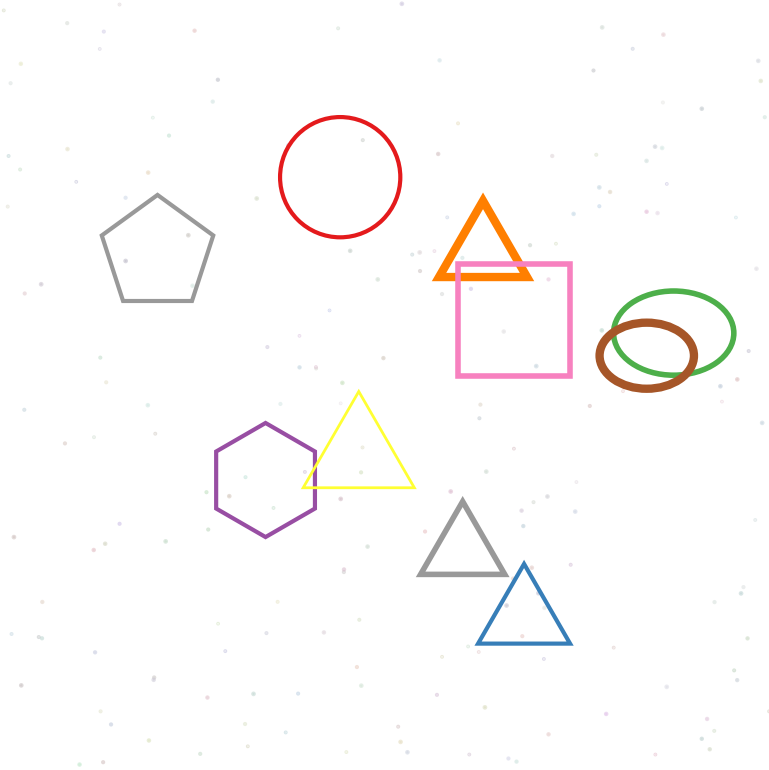[{"shape": "circle", "thickness": 1.5, "radius": 0.39, "center": [0.442, 0.77]}, {"shape": "triangle", "thickness": 1.5, "radius": 0.34, "center": [0.681, 0.199]}, {"shape": "oval", "thickness": 2, "radius": 0.39, "center": [0.875, 0.567]}, {"shape": "hexagon", "thickness": 1.5, "radius": 0.37, "center": [0.345, 0.377]}, {"shape": "triangle", "thickness": 3, "radius": 0.33, "center": [0.627, 0.673]}, {"shape": "triangle", "thickness": 1, "radius": 0.42, "center": [0.466, 0.408]}, {"shape": "oval", "thickness": 3, "radius": 0.31, "center": [0.84, 0.538]}, {"shape": "square", "thickness": 2, "radius": 0.36, "center": [0.668, 0.585]}, {"shape": "triangle", "thickness": 2, "radius": 0.32, "center": [0.601, 0.286]}, {"shape": "pentagon", "thickness": 1.5, "radius": 0.38, "center": [0.205, 0.671]}]